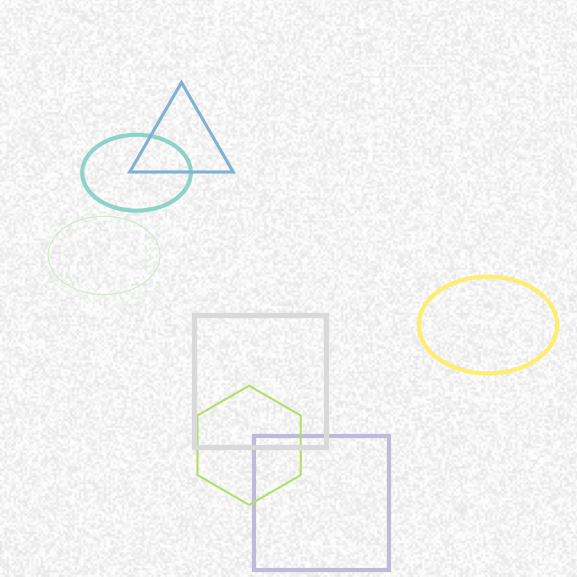[{"shape": "oval", "thickness": 2, "radius": 0.47, "center": [0.236, 0.7]}, {"shape": "square", "thickness": 2, "radius": 0.58, "center": [0.557, 0.128]}, {"shape": "triangle", "thickness": 1.5, "radius": 0.52, "center": [0.314, 0.753]}, {"shape": "hexagon", "thickness": 1, "radius": 0.52, "center": [0.431, 0.228]}, {"shape": "square", "thickness": 2.5, "radius": 0.57, "center": [0.45, 0.339]}, {"shape": "oval", "thickness": 0.5, "radius": 0.48, "center": [0.18, 0.557]}, {"shape": "oval", "thickness": 2, "radius": 0.6, "center": [0.845, 0.436]}]